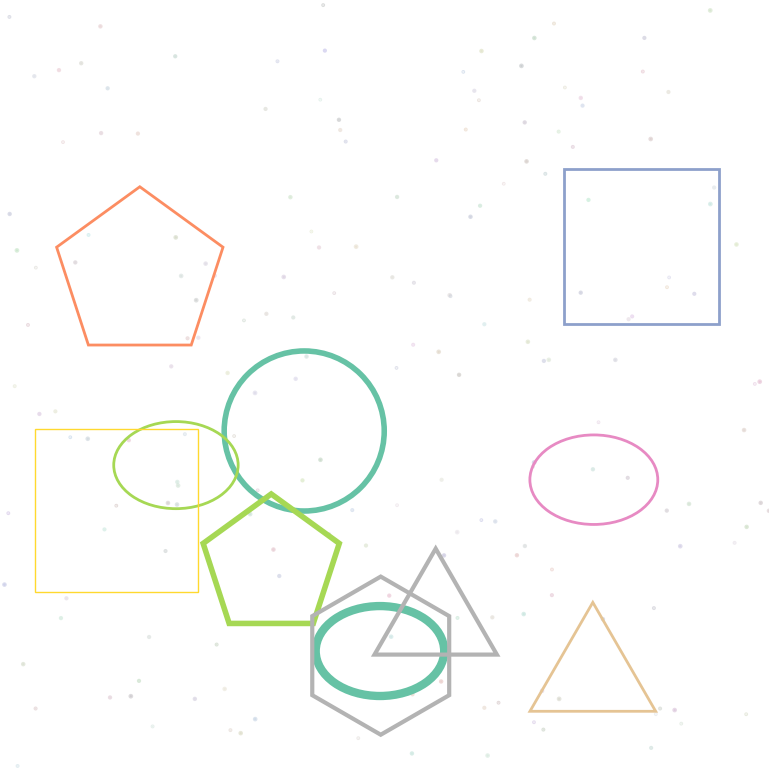[{"shape": "oval", "thickness": 3, "radius": 0.42, "center": [0.493, 0.155]}, {"shape": "circle", "thickness": 2, "radius": 0.52, "center": [0.395, 0.44]}, {"shape": "pentagon", "thickness": 1, "radius": 0.57, "center": [0.182, 0.644]}, {"shape": "square", "thickness": 1, "radius": 0.5, "center": [0.833, 0.68]}, {"shape": "oval", "thickness": 1, "radius": 0.42, "center": [0.771, 0.377]}, {"shape": "oval", "thickness": 1, "radius": 0.4, "center": [0.229, 0.396]}, {"shape": "pentagon", "thickness": 2, "radius": 0.46, "center": [0.352, 0.266]}, {"shape": "square", "thickness": 0.5, "radius": 0.53, "center": [0.151, 0.338]}, {"shape": "triangle", "thickness": 1, "radius": 0.47, "center": [0.77, 0.123]}, {"shape": "triangle", "thickness": 1.5, "radius": 0.46, "center": [0.566, 0.196]}, {"shape": "hexagon", "thickness": 1.5, "radius": 0.51, "center": [0.494, 0.148]}]